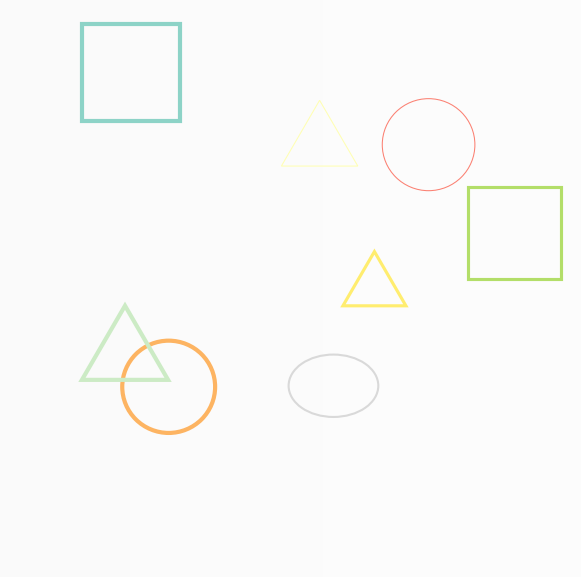[{"shape": "square", "thickness": 2, "radius": 0.42, "center": [0.225, 0.874]}, {"shape": "triangle", "thickness": 0.5, "radius": 0.38, "center": [0.55, 0.75]}, {"shape": "circle", "thickness": 0.5, "radius": 0.4, "center": [0.737, 0.749]}, {"shape": "circle", "thickness": 2, "radius": 0.4, "center": [0.29, 0.329]}, {"shape": "square", "thickness": 1.5, "radius": 0.4, "center": [0.886, 0.595]}, {"shape": "oval", "thickness": 1, "radius": 0.39, "center": [0.574, 0.331]}, {"shape": "triangle", "thickness": 2, "radius": 0.43, "center": [0.215, 0.384]}, {"shape": "triangle", "thickness": 1.5, "radius": 0.31, "center": [0.644, 0.501]}]